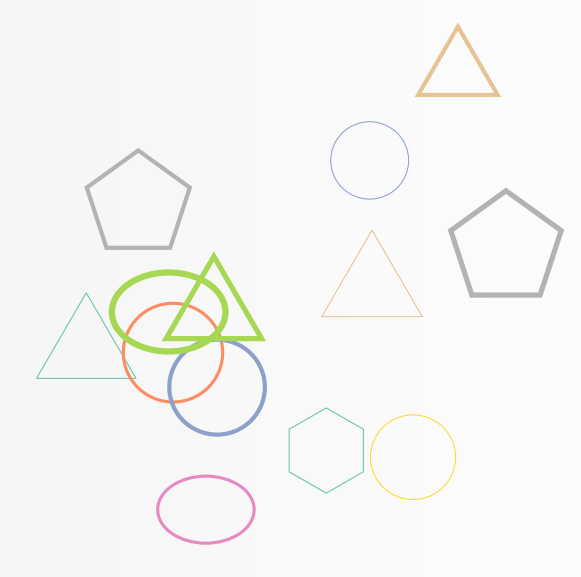[{"shape": "triangle", "thickness": 0.5, "radius": 0.49, "center": [0.148, 0.393]}, {"shape": "hexagon", "thickness": 0.5, "radius": 0.37, "center": [0.561, 0.219]}, {"shape": "circle", "thickness": 1.5, "radius": 0.43, "center": [0.298, 0.388]}, {"shape": "circle", "thickness": 2, "radius": 0.41, "center": [0.373, 0.329]}, {"shape": "circle", "thickness": 0.5, "radius": 0.33, "center": [0.636, 0.721]}, {"shape": "oval", "thickness": 1.5, "radius": 0.41, "center": [0.354, 0.117]}, {"shape": "oval", "thickness": 3, "radius": 0.49, "center": [0.29, 0.459]}, {"shape": "triangle", "thickness": 2.5, "radius": 0.47, "center": [0.368, 0.46]}, {"shape": "circle", "thickness": 0.5, "radius": 0.37, "center": [0.711, 0.207]}, {"shape": "triangle", "thickness": 0.5, "radius": 0.5, "center": [0.64, 0.501]}, {"shape": "triangle", "thickness": 2, "radius": 0.4, "center": [0.788, 0.874]}, {"shape": "pentagon", "thickness": 2.5, "radius": 0.5, "center": [0.871, 0.569]}, {"shape": "pentagon", "thickness": 2, "radius": 0.47, "center": [0.238, 0.645]}]